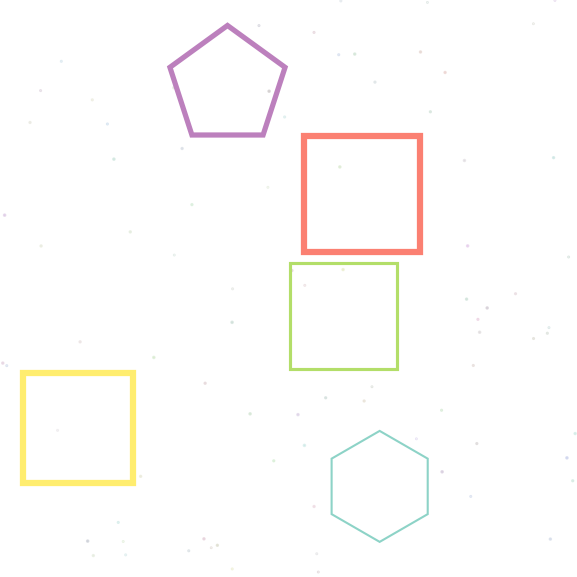[{"shape": "hexagon", "thickness": 1, "radius": 0.48, "center": [0.657, 0.157]}, {"shape": "square", "thickness": 3, "radius": 0.5, "center": [0.627, 0.664]}, {"shape": "square", "thickness": 1.5, "radius": 0.46, "center": [0.594, 0.452]}, {"shape": "pentagon", "thickness": 2.5, "radius": 0.52, "center": [0.394, 0.85]}, {"shape": "square", "thickness": 3, "radius": 0.48, "center": [0.135, 0.258]}]